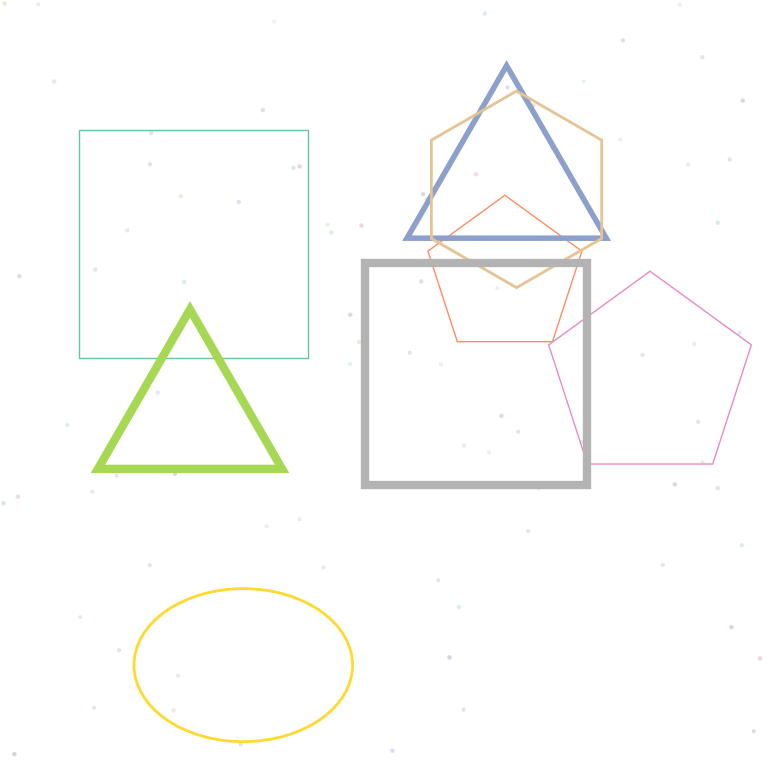[{"shape": "square", "thickness": 0.5, "radius": 0.74, "center": [0.251, 0.683]}, {"shape": "pentagon", "thickness": 0.5, "radius": 0.53, "center": [0.656, 0.641]}, {"shape": "triangle", "thickness": 2, "radius": 0.75, "center": [0.658, 0.765]}, {"shape": "pentagon", "thickness": 0.5, "radius": 0.69, "center": [0.844, 0.509]}, {"shape": "triangle", "thickness": 3, "radius": 0.69, "center": [0.247, 0.46]}, {"shape": "oval", "thickness": 1, "radius": 0.71, "center": [0.316, 0.136]}, {"shape": "hexagon", "thickness": 1, "radius": 0.64, "center": [0.671, 0.754]}, {"shape": "square", "thickness": 3, "radius": 0.72, "center": [0.618, 0.514]}]